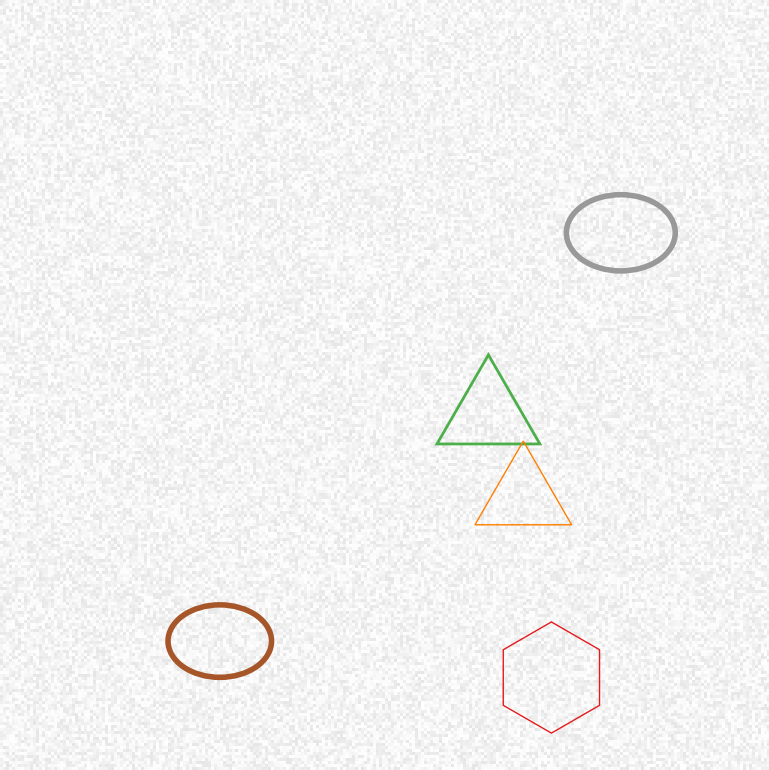[{"shape": "hexagon", "thickness": 0.5, "radius": 0.36, "center": [0.716, 0.12]}, {"shape": "triangle", "thickness": 1, "radius": 0.39, "center": [0.634, 0.462]}, {"shape": "triangle", "thickness": 0.5, "radius": 0.36, "center": [0.68, 0.355]}, {"shape": "oval", "thickness": 2, "radius": 0.34, "center": [0.285, 0.167]}, {"shape": "oval", "thickness": 2, "radius": 0.35, "center": [0.806, 0.698]}]